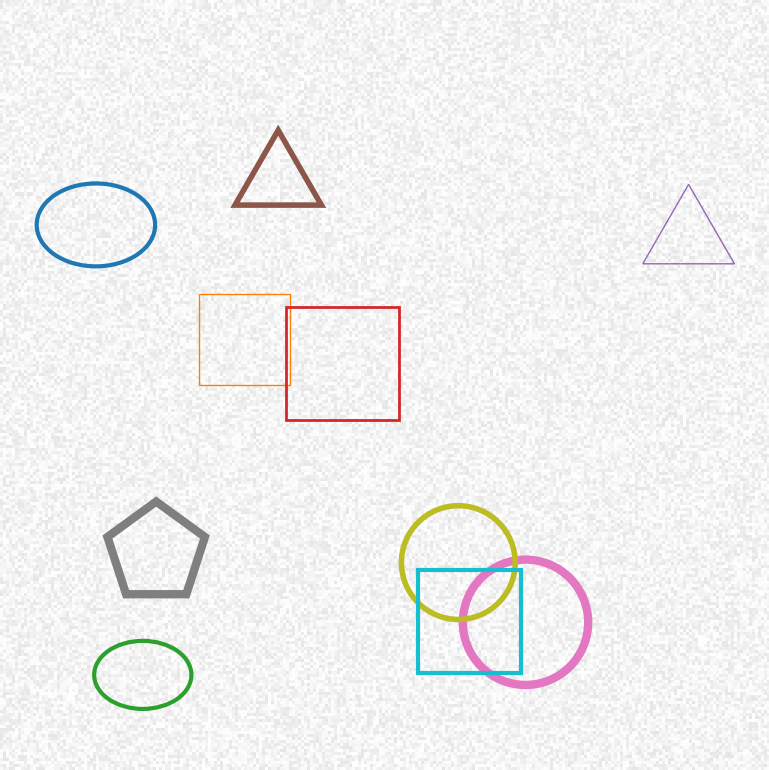[{"shape": "oval", "thickness": 1.5, "radius": 0.38, "center": [0.125, 0.708]}, {"shape": "square", "thickness": 0.5, "radius": 0.29, "center": [0.317, 0.559]}, {"shape": "oval", "thickness": 1.5, "radius": 0.32, "center": [0.185, 0.124]}, {"shape": "square", "thickness": 1, "radius": 0.37, "center": [0.445, 0.528]}, {"shape": "triangle", "thickness": 0.5, "radius": 0.34, "center": [0.894, 0.692]}, {"shape": "triangle", "thickness": 2, "radius": 0.32, "center": [0.361, 0.766]}, {"shape": "circle", "thickness": 3, "radius": 0.41, "center": [0.682, 0.192]}, {"shape": "pentagon", "thickness": 3, "radius": 0.33, "center": [0.203, 0.282]}, {"shape": "circle", "thickness": 2, "radius": 0.37, "center": [0.595, 0.269]}, {"shape": "square", "thickness": 1.5, "radius": 0.33, "center": [0.61, 0.192]}]